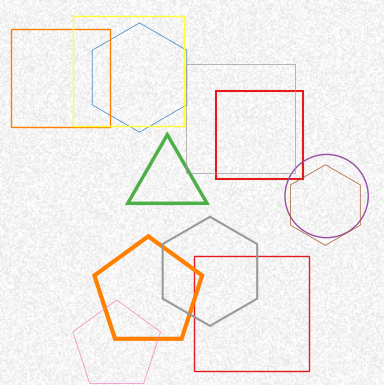[{"shape": "square", "thickness": 1.5, "radius": 0.57, "center": [0.674, 0.649]}, {"shape": "square", "thickness": 1, "radius": 0.75, "center": [0.652, 0.187]}, {"shape": "hexagon", "thickness": 0.5, "radius": 0.71, "center": [0.362, 0.799]}, {"shape": "triangle", "thickness": 2.5, "radius": 0.59, "center": [0.435, 0.531]}, {"shape": "circle", "thickness": 1, "radius": 0.54, "center": [0.848, 0.491]}, {"shape": "pentagon", "thickness": 3, "radius": 0.74, "center": [0.385, 0.239]}, {"shape": "square", "thickness": 1, "radius": 0.64, "center": [0.157, 0.797]}, {"shape": "square", "thickness": 1, "radius": 0.72, "center": [0.334, 0.816]}, {"shape": "hexagon", "thickness": 0.5, "radius": 0.52, "center": [0.845, 0.467]}, {"shape": "pentagon", "thickness": 0.5, "radius": 0.6, "center": [0.303, 0.101]}, {"shape": "square", "thickness": 0.5, "radius": 0.71, "center": [0.625, 0.693]}, {"shape": "hexagon", "thickness": 1.5, "radius": 0.71, "center": [0.545, 0.295]}]